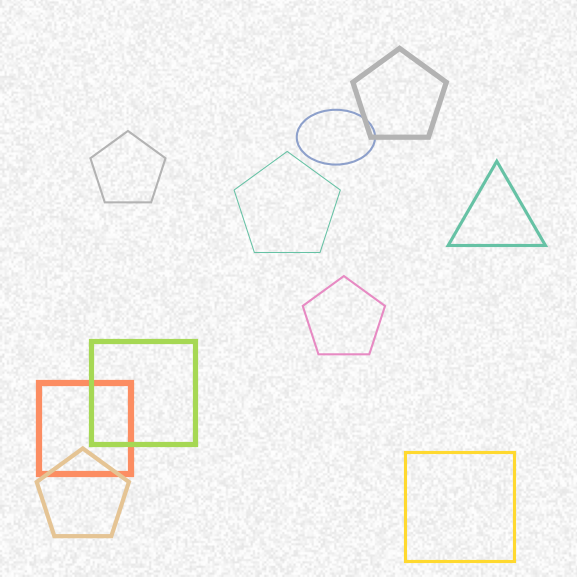[{"shape": "pentagon", "thickness": 0.5, "radius": 0.48, "center": [0.497, 0.64]}, {"shape": "triangle", "thickness": 1.5, "radius": 0.49, "center": [0.86, 0.623]}, {"shape": "square", "thickness": 3, "radius": 0.39, "center": [0.147, 0.257]}, {"shape": "oval", "thickness": 1, "radius": 0.34, "center": [0.582, 0.762]}, {"shape": "pentagon", "thickness": 1, "radius": 0.37, "center": [0.595, 0.446]}, {"shape": "square", "thickness": 2.5, "radius": 0.45, "center": [0.248, 0.32]}, {"shape": "square", "thickness": 1.5, "radius": 0.47, "center": [0.796, 0.123]}, {"shape": "pentagon", "thickness": 2, "radius": 0.42, "center": [0.143, 0.139]}, {"shape": "pentagon", "thickness": 2.5, "radius": 0.43, "center": [0.692, 0.83]}, {"shape": "pentagon", "thickness": 1, "radius": 0.34, "center": [0.222, 0.704]}]